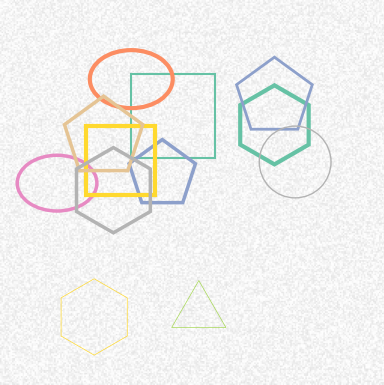[{"shape": "hexagon", "thickness": 3, "radius": 0.51, "center": [0.713, 0.676]}, {"shape": "square", "thickness": 1.5, "radius": 0.54, "center": [0.449, 0.7]}, {"shape": "oval", "thickness": 3, "radius": 0.54, "center": [0.341, 0.794]}, {"shape": "pentagon", "thickness": 2.5, "radius": 0.45, "center": [0.421, 0.547]}, {"shape": "pentagon", "thickness": 2, "radius": 0.52, "center": [0.713, 0.748]}, {"shape": "oval", "thickness": 2.5, "radius": 0.52, "center": [0.148, 0.524]}, {"shape": "triangle", "thickness": 0.5, "radius": 0.41, "center": [0.516, 0.19]}, {"shape": "hexagon", "thickness": 0.5, "radius": 0.5, "center": [0.245, 0.177]}, {"shape": "square", "thickness": 3, "radius": 0.45, "center": [0.312, 0.583]}, {"shape": "pentagon", "thickness": 2.5, "radius": 0.53, "center": [0.269, 0.643]}, {"shape": "hexagon", "thickness": 2.5, "radius": 0.55, "center": [0.295, 0.506]}, {"shape": "circle", "thickness": 1, "radius": 0.47, "center": [0.767, 0.579]}]